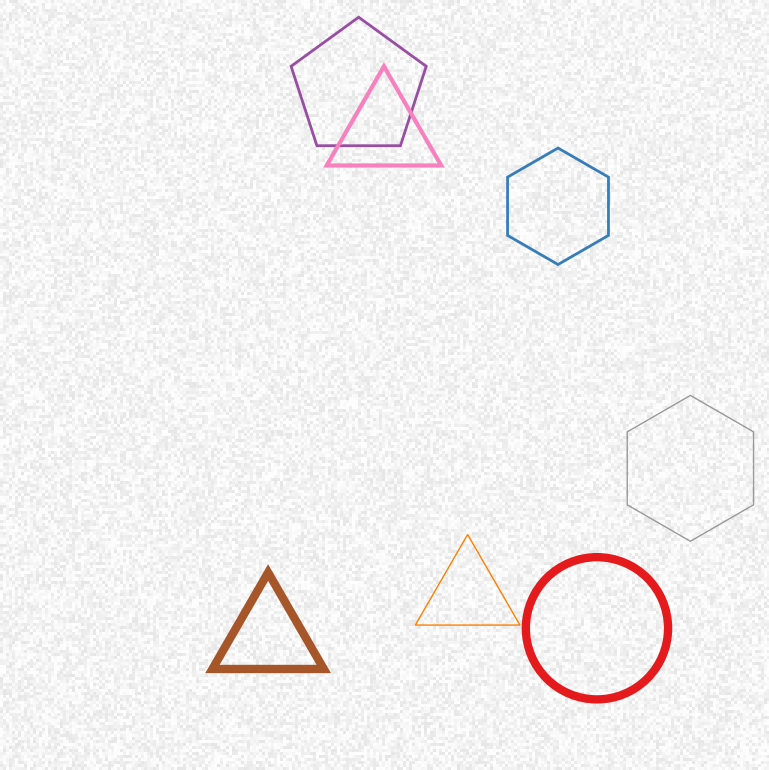[{"shape": "circle", "thickness": 3, "radius": 0.46, "center": [0.775, 0.184]}, {"shape": "hexagon", "thickness": 1, "radius": 0.38, "center": [0.725, 0.732]}, {"shape": "pentagon", "thickness": 1, "radius": 0.46, "center": [0.466, 0.885]}, {"shape": "triangle", "thickness": 0.5, "radius": 0.39, "center": [0.607, 0.227]}, {"shape": "triangle", "thickness": 3, "radius": 0.42, "center": [0.348, 0.173]}, {"shape": "triangle", "thickness": 1.5, "radius": 0.43, "center": [0.499, 0.828]}, {"shape": "hexagon", "thickness": 0.5, "radius": 0.47, "center": [0.897, 0.392]}]